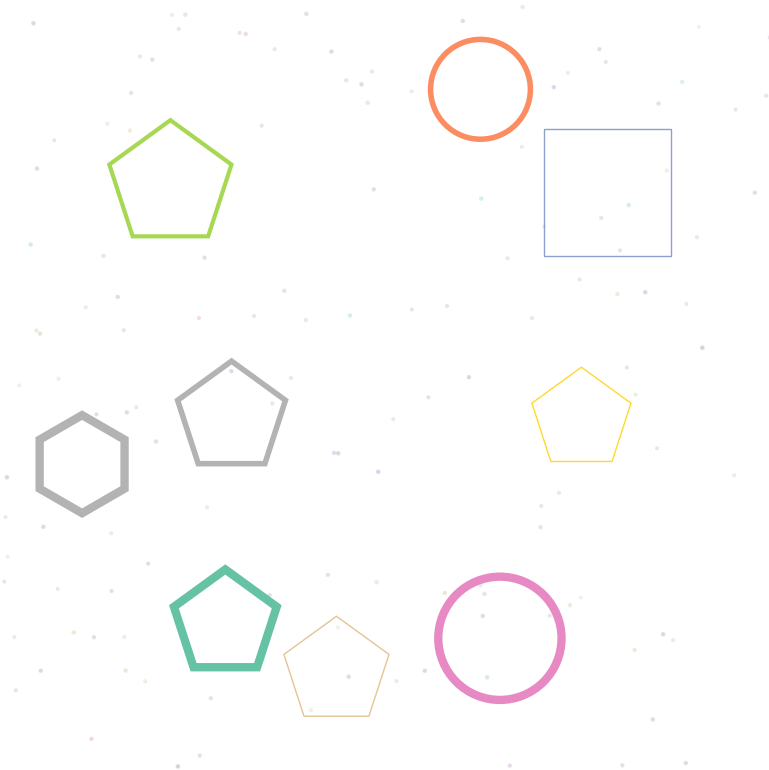[{"shape": "pentagon", "thickness": 3, "radius": 0.35, "center": [0.293, 0.19]}, {"shape": "circle", "thickness": 2, "radius": 0.32, "center": [0.624, 0.884]}, {"shape": "square", "thickness": 0.5, "radius": 0.41, "center": [0.789, 0.75]}, {"shape": "circle", "thickness": 3, "radius": 0.4, "center": [0.649, 0.171]}, {"shape": "pentagon", "thickness": 1.5, "radius": 0.42, "center": [0.221, 0.761]}, {"shape": "pentagon", "thickness": 0.5, "radius": 0.34, "center": [0.755, 0.455]}, {"shape": "pentagon", "thickness": 0.5, "radius": 0.36, "center": [0.437, 0.128]}, {"shape": "hexagon", "thickness": 3, "radius": 0.32, "center": [0.107, 0.397]}, {"shape": "pentagon", "thickness": 2, "radius": 0.37, "center": [0.301, 0.457]}]